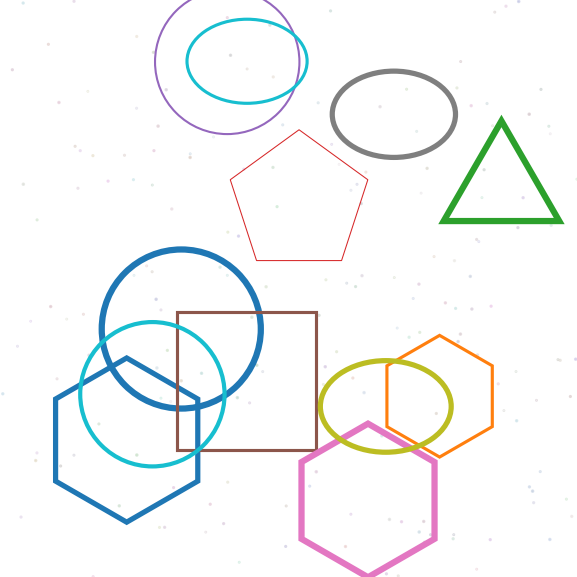[{"shape": "hexagon", "thickness": 2.5, "radius": 0.71, "center": [0.219, 0.237]}, {"shape": "circle", "thickness": 3, "radius": 0.69, "center": [0.314, 0.429]}, {"shape": "hexagon", "thickness": 1.5, "radius": 0.53, "center": [0.761, 0.313]}, {"shape": "triangle", "thickness": 3, "radius": 0.58, "center": [0.868, 0.674]}, {"shape": "pentagon", "thickness": 0.5, "radius": 0.63, "center": [0.518, 0.649]}, {"shape": "circle", "thickness": 1, "radius": 0.63, "center": [0.393, 0.892]}, {"shape": "square", "thickness": 1.5, "radius": 0.6, "center": [0.426, 0.339]}, {"shape": "hexagon", "thickness": 3, "radius": 0.66, "center": [0.637, 0.133]}, {"shape": "oval", "thickness": 2.5, "radius": 0.53, "center": [0.682, 0.801]}, {"shape": "oval", "thickness": 2.5, "radius": 0.57, "center": [0.668, 0.295]}, {"shape": "circle", "thickness": 2, "radius": 0.62, "center": [0.264, 0.316]}, {"shape": "oval", "thickness": 1.5, "radius": 0.52, "center": [0.428, 0.893]}]